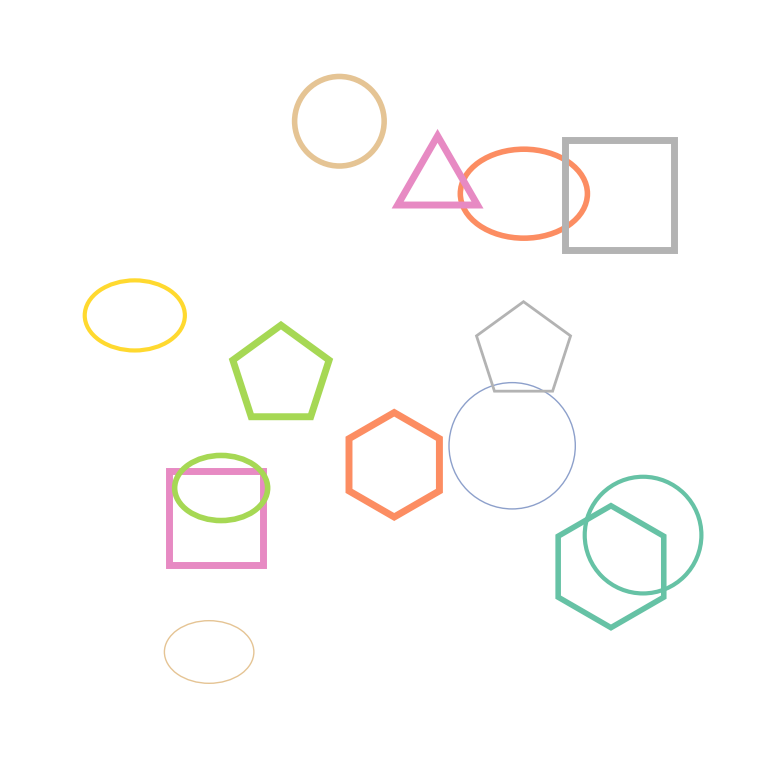[{"shape": "hexagon", "thickness": 2, "radius": 0.4, "center": [0.793, 0.264]}, {"shape": "circle", "thickness": 1.5, "radius": 0.38, "center": [0.835, 0.305]}, {"shape": "oval", "thickness": 2, "radius": 0.41, "center": [0.68, 0.748]}, {"shape": "hexagon", "thickness": 2.5, "radius": 0.34, "center": [0.512, 0.396]}, {"shape": "circle", "thickness": 0.5, "radius": 0.41, "center": [0.665, 0.421]}, {"shape": "triangle", "thickness": 2.5, "radius": 0.3, "center": [0.568, 0.764]}, {"shape": "square", "thickness": 2.5, "radius": 0.31, "center": [0.28, 0.328]}, {"shape": "pentagon", "thickness": 2.5, "radius": 0.33, "center": [0.365, 0.512]}, {"shape": "oval", "thickness": 2, "radius": 0.3, "center": [0.287, 0.366]}, {"shape": "oval", "thickness": 1.5, "radius": 0.33, "center": [0.175, 0.59]}, {"shape": "oval", "thickness": 0.5, "radius": 0.29, "center": [0.272, 0.153]}, {"shape": "circle", "thickness": 2, "radius": 0.29, "center": [0.441, 0.843]}, {"shape": "square", "thickness": 2.5, "radius": 0.36, "center": [0.805, 0.746]}, {"shape": "pentagon", "thickness": 1, "radius": 0.32, "center": [0.68, 0.544]}]